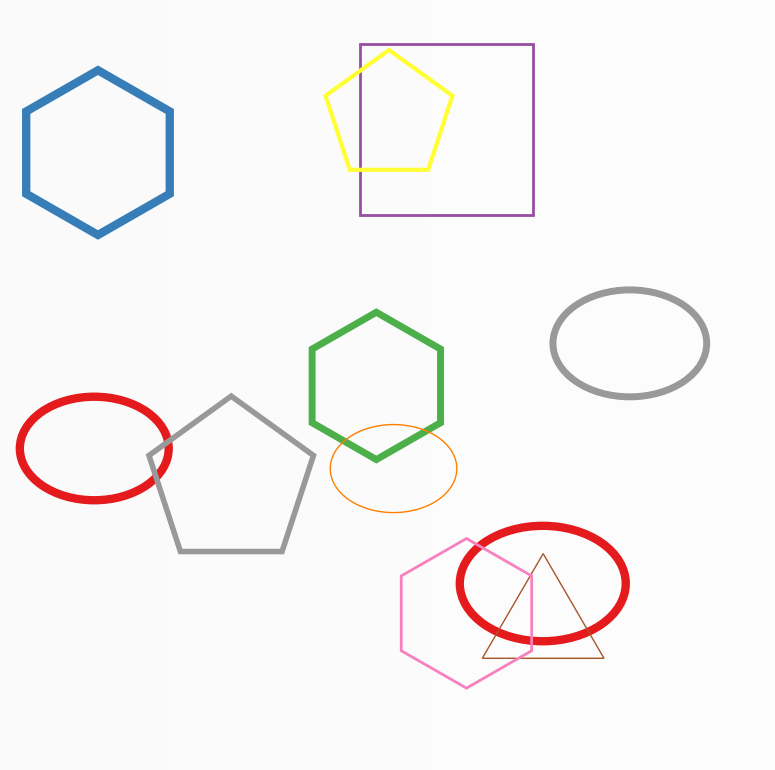[{"shape": "oval", "thickness": 3, "radius": 0.48, "center": [0.122, 0.418]}, {"shape": "oval", "thickness": 3, "radius": 0.54, "center": [0.7, 0.242]}, {"shape": "hexagon", "thickness": 3, "radius": 0.53, "center": [0.126, 0.802]}, {"shape": "hexagon", "thickness": 2.5, "radius": 0.48, "center": [0.486, 0.499]}, {"shape": "square", "thickness": 1, "radius": 0.56, "center": [0.576, 0.832]}, {"shape": "oval", "thickness": 0.5, "radius": 0.41, "center": [0.508, 0.391]}, {"shape": "pentagon", "thickness": 1.5, "radius": 0.43, "center": [0.502, 0.849]}, {"shape": "triangle", "thickness": 0.5, "radius": 0.45, "center": [0.701, 0.19]}, {"shape": "hexagon", "thickness": 1, "radius": 0.49, "center": [0.602, 0.203]}, {"shape": "pentagon", "thickness": 2, "radius": 0.56, "center": [0.298, 0.374]}, {"shape": "oval", "thickness": 2.5, "radius": 0.5, "center": [0.813, 0.554]}]